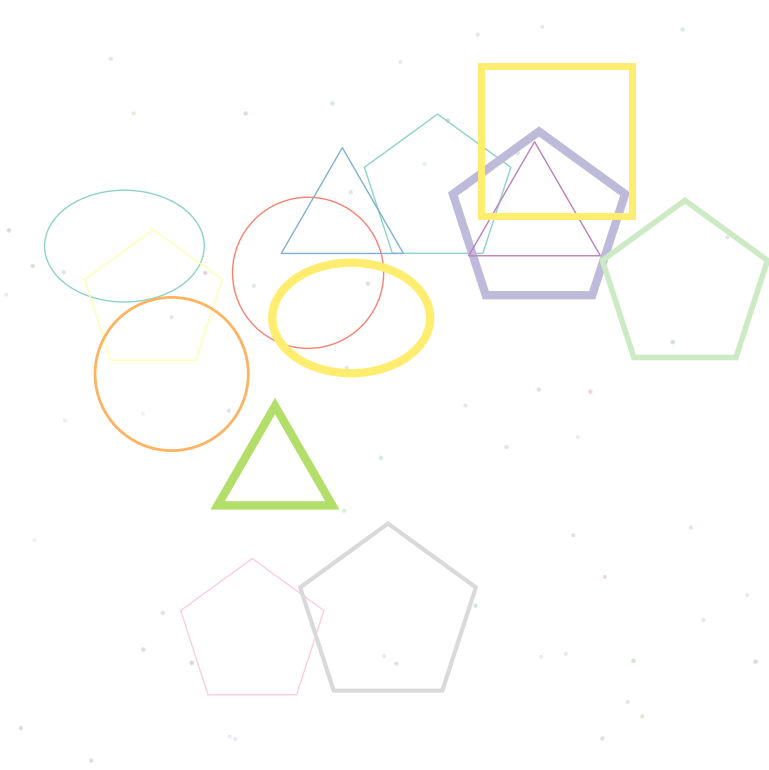[{"shape": "pentagon", "thickness": 0.5, "radius": 0.5, "center": [0.568, 0.752]}, {"shape": "oval", "thickness": 0.5, "radius": 0.52, "center": [0.162, 0.68]}, {"shape": "pentagon", "thickness": 0.5, "radius": 0.47, "center": [0.199, 0.608]}, {"shape": "pentagon", "thickness": 3, "radius": 0.59, "center": [0.7, 0.712]}, {"shape": "circle", "thickness": 0.5, "radius": 0.49, "center": [0.4, 0.646]}, {"shape": "triangle", "thickness": 0.5, "radius": 0.46, "center": [0.445, 0.717]}, {"shape": "circle", "thickness": 1, "radius": 0.5, "center": [0.223, 0.514]}, {"shape": "triangle", "thickness": 3, "radius": 0.43, "center": [0.357, 0.387]}, {"shape": "pentagon", "thickness": 0.5, "radius": 0.49, "center": [0.328, 0.177]}, {"shape": "pentagon", "thickness": 1.5, "radius": 0.6, "center": [0.504, 0.2]}, {"shape": "triangle", "thickness": 0.5, "radius": 0.49, "center": [0.694, 0.717]}, {"shape": "pentagon", "thickness": 2, "radius": 0.56, "center": [0.89, 0.627]}, {"shape": "oval", "thickness": 3, "radius": 0.51, "center": [0.456, 0.587]}, {"shape": "square", "thickness": 2.5, "radius": 0.49, "center": [0.723, 0.817]}]